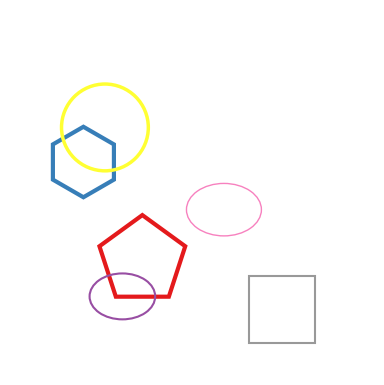[{"shape": "pentagon", "thickness": 3, "radius": 0.59, "center": [0.37, 0.324]}, {"shape": "hexagon", "thickness": 3, "radius": 0.46, "center": [0.217, 0.579]}, {"shape": "oval", "thickness": 1.5, "radius": 0.43, "center": [0.318, 0.23]}, {"shape": "circle", "thickness": 2.5, "radius": 0.56, "center": [0.273, 0.669]}, {"shape": "oval", "thickness": 1, "radius": 0.49, "center": [0.582, 0.455]}, {"shape": "square", "thickness": 1.5, "radius": 0.43, "center": [0.732, 0.196]}]